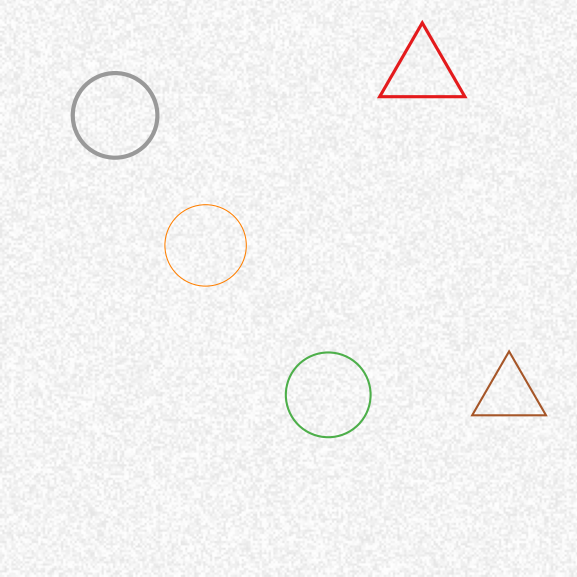[{"shape": "triangle", "thickness": 1.5, "radius": 0.43, "center": [0.731, 0.874]}, {"shape": "circle", "thickness": 1, "radius": 0.37, "center": [0.568, 0.315]}, {"shape": "circle", "thickness": 0.5, "radius": 0.35, "center": [0.356, 0.574]}, {"shape": "triangle", "thickness": 1, "radius": 0.37, "center": [0.882, 0.317]}, {"shape": "circle", "thickness": 2, "radius": 0.37, "center": [0.199, 0.799]}]